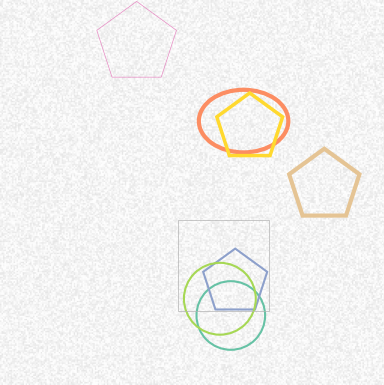[{"shape": "circle", "thickness": 1.5, "radius": 0.45, "center": [0.6, 0.181]}, {"shape": "oval", "thickness": 3, "radius": 0.58, "center": [0.633, 0.685]}, {"shape": "pentagon", "thickness": 1.5, "radius": 0.44, "center": [0.611, 0.267]}, {"shape": "pentagon", "thickness": 0.5, "radius": 0.54, "center": [0.355, 0.888]}, {"shape": "circle", "thickness": 1.5, "radius": 0.47, "center": [0.571, 0.224]}, {"shape": "pentagon", "thickness": 2.5, "radius": 0.45, "center": [0.649, 0.669]}, {"shape": "pentagon", "thickness": 3, "radius": 0.48, "center": [0.842, 0.518]}, {"shape": "square", "thickness": 0.5, "radius": 0.59, "center": [0.58, 0.31]}]